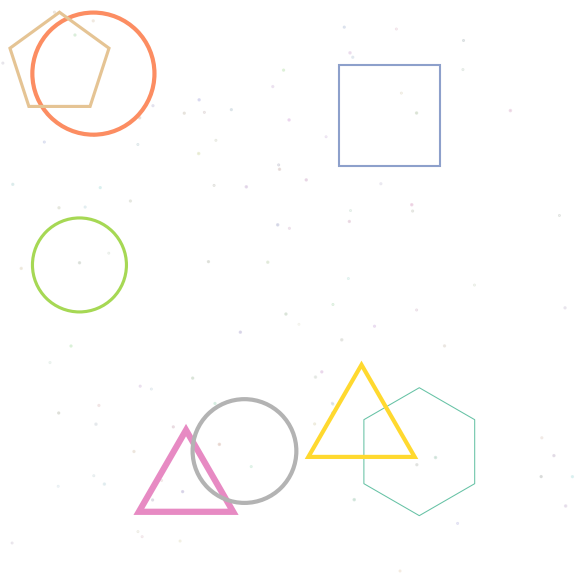[{"shape": "hexagon", "thickness": 0.5, "radius": 0.55, "center": [0.726, 0.217]}, {"shape": "circle", "thickness": 2, "radius": 0.53, "center": [0.162, 0.872]}, {"shape": "square", "thickness": 1, "radius": 0.44, "center": [0.675, 0.799]}, {"shape": "triangle", "thickness": 3, "radius": 0.47, "center": [0.322, 0.16]}, {"shape": "circle", "thickness": 1.5, "radius": 0.41, "center": [0.138, 0.54]}, {"shape": "triangle", "thickness": 2, "radius": 0.53, "center": [0.626, 0.261]}, {"shape": "pentagon", "thickness": 1.5, "radius": 0.45, "center": [0.103, 0.888]}, {"shape": "circle", "thickness": 2, "radius": 0.45, "center": [0.423, 0.218]}]